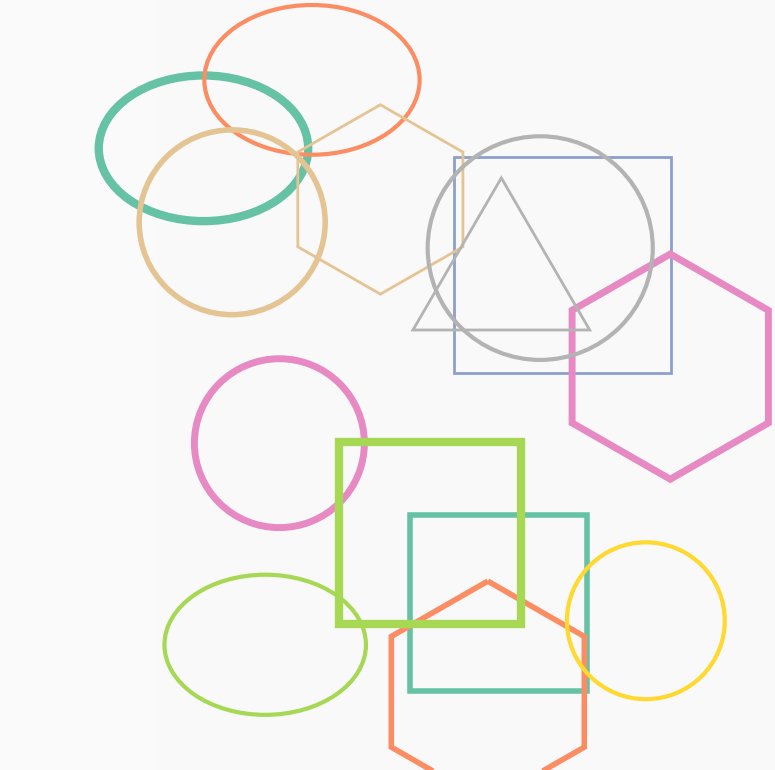[{"shape": "square", "thickness": 2, "radius": 0.57, "center": [0.643, 0.217]}, {"shape": "oval", "thickness": 3, "radius": 0.68, "center": [0.263, 0.807]}, {"shape": "oval", "thickness": 1.5, "radius": 0.69, "center": [0.403, 0.896]}, {"shape": "hexagon", "thickness": 2, "radius": 0.72, "center": [0.629, 0.102]}, {"shape": "square", "thickness": 1, "radius": 0.7, "center": [0.726, 0.656]}, {"shape": "circle", "thickness": 2.5, "radius": 0.55, "center": [0.36, 0.424]}, {"shape": "hexagon", "thickness": 2.5, "radius": 0.73, "center": [0.865, 0.524]}, {"shape": "oval", "thickness": 1.5, "radius": 0.65, "center": [0.342, 0.163]}, {"shape": "square", "thickness": 3, "radius": 0.59, "center": [0.555, 0.308]}, {"shape": "circle", "thickness": 1.5, "radius": 0.51, "center": [0.833, 0.194]}, {"shape": "hexagon", "thickness": 1, "radius": 0.61, "center": [0.491, 0.741]}, {"shape": "circle", "thickness": 2, "radius": 0.6, "center": [0.3, 0.711]}, {"shape": "triangle", "thickness": 1, "radius": 0.66, "center": [0.647, 0.637]}, {"shape": "circle", "thickness": 1.5, "radius": 0.73, "center": [0.697, 0.678]}]